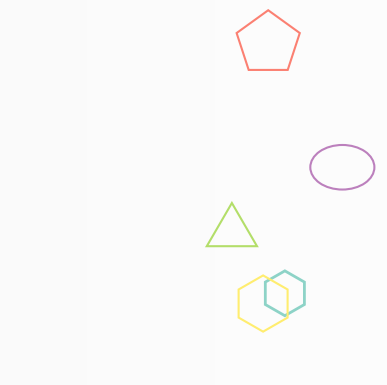[{"shape": "hexagon", "thickness": 2, "radius": 0.29, "center": [0.735, 0.238]}, {"shape": "pentagon", "thickness": 1.5, "radius": 0.43, "center": [0.692, 0.888]}, {"shape": "triangle", "thickness": 1.5, "radius": 0.37, "center": [0.598, 0.398]}, {"shape": "oval", "thickness": 1.5, "radius": 0.41, "center": [0.883, 0.566]}, {"shape": "hexagon", "thickness": 1.5, "radius": 0.36, "center": [0.679, 0.212]}]